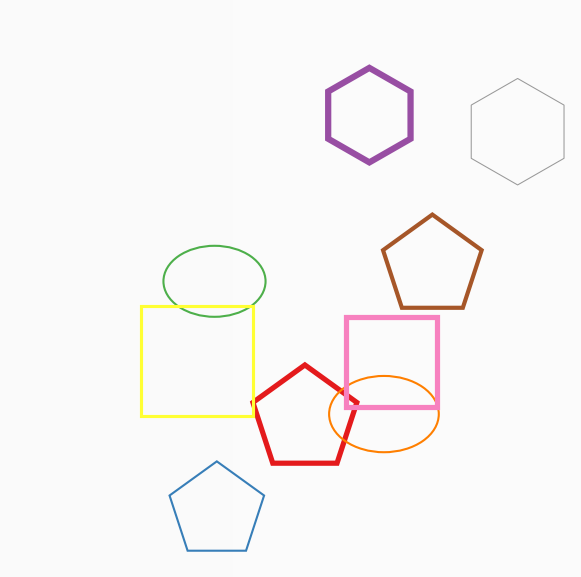[{"shape": "pentagon", "thickness": 2.5, "radius": 0.47, "center": [0.525, 0.273]}, {"shape": "pentagon", "thickness": 1, "radius": 0.43, "center": [0.373, 0.115]}, {"shape": "oval", "thickness": 1, "radius": 0.44, "center": [0.369, 0.512]}, {"shape": "hexagon", "thickness": 3, "radius": 0.41, "center": [0.635, 0.8]}, {"shape": "oval", "thickness": 1, "radius": 0.47, "center": [0.661, 0.282]}, {"shape": "square", "thickness": 1.5, "radius": 0.48, "center": [0.339, 0.374]}, {"shape": "pentagon", "thickness": 2, "radius": 0.45, "center": [0.744, 0.538]}, {"shape": "square", "thickness": 2.5, "radius": 0.39, "center": [0.673, 0.372]}, {"shape": "hexagon", "thickness": 0.5, "radius": 0.46, "center": [0.891, 0.771]}]